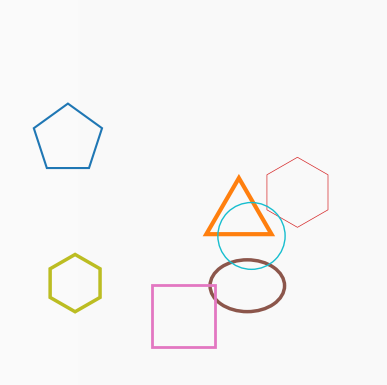[{"shape": "pentagon", "thickness": 1.5, "radius": 0.46, "center": [0.175, 0.638]}, {"shape": "triangle", "thickness": 3, "radius": 0.49, "center": [0.616, 0.44]}, {"shape": "hexagon", "thickness": 0.5, "radius": 0.45, "center": [0.768, 0.501]}, {"shape": "oval", "thickness": 2.5, "radius": 0.48, "center": [0.638, 0.258]}, {"shape": "square", "thickness": 2, "radius": 0.41, "center": [0.474, 0.179]}, {"shape": "hexagon", "thickness": 2.5, "radius": 0.37, "center": [0.194, 0.265]}, {"shape": "circle", "thickness": 1, "radius": 0.43, "center": [0.649, 0.387]}]